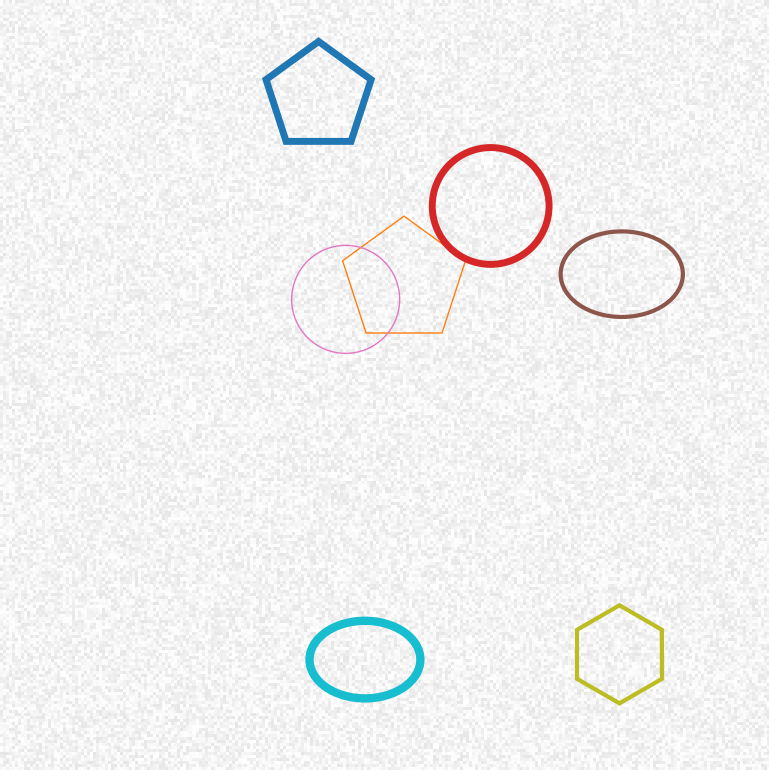[{"shape": "pentagon", "thickness": 2.5, "radius": 0.36, "center": [0.414, 0.874]}, {"shape": "pentagon", "thickness": 0.5, "radius": 0.42, "center": [0.525, 0.635]}, {"shape": "circle", "thickness": 2.5, "radius": 0.38, "center": [0.637, 0.733]}, {"shape": "oval", "thickness": 1.5, "radius": 0.4, "center": [0.807, 0.644]}, {"shape": "circle", "thickness": 0.5, "radius": 0.35, "center": [0.449, 0.611]}, {"shape": "hexagon", "thickness": 1.5, "radius": 0.32, "center": [0.805, 0.15]}, {"shape": "oval", "thickness": 3, "radius": 0.36, "center": [0.474, 0.143]}]